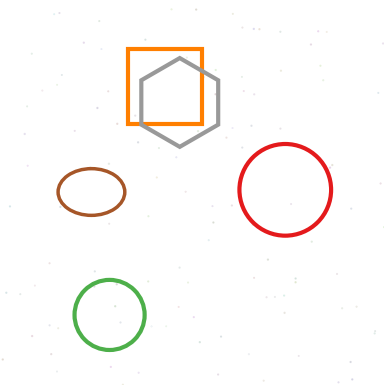[{"shape": "circle", "thickness": 3, "radius": 0.6, "center": [0.741, 0.507]}, {"shape": "circle", "thickness": 3, "radius": 0.46, "center": [0.285, 0.182]}, {"shape": "square", "thickness": 3, "radius": 0.48, "center": [0.429, 0.776]}, {"shape": "oval", "thickness": 2.5, "radius": 0.43, "center": [0.238, 0.501]}, {"shape": "hexagon", "thickness": 3, "radius": 0.58, "center": [0.467, 0.734]}]